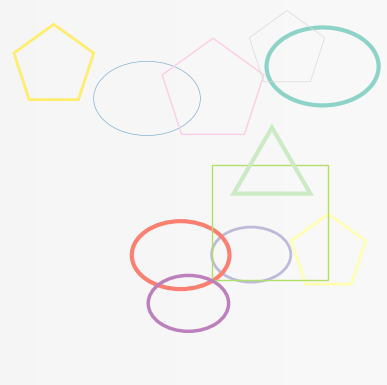[{"shape": "oval", "thickness": 3, "radius": 0.72, "center": [0.832, 0.827]}, {"shape": "pentagon", "thickness": 2, "radius": 0.5, "center": [0.848, 0.343]}, {"shape": "oval", "thickness": 2, "radius": 0.51, "center": [0.648, 0.339]}, {"shape": "oval", "thickness": 3, "radius": 0.63, "center": [0.466, 0.337]}, {"shape": "oval", "thickness": 0.5, "radius": 0.69, "center": [0.379, 0.744]}, {"shape": "square", "thickness": 1, "radius": 0.75, "center": [0.697, 0.423]}, {"shape": "pentagon", "thickness": 1, "radius": 0.69, "center": [0.55, 0.763]}, {"shape": "pentagon", "thickness": 0.5, "radius": 0.51, "center": [0.741, 0.87]}, {"shape": "oval", "thickness": 2.5, "radius": 0.52, "center": [0.486, 0.212]}, {"shape": "triangle", "thickness": 3, "radius": 0.57, "center": [0.702, 0.554]}, {"shape": "pentagon", "thickness": 2, "radius": 0.54, "center": [0.139, 0.829]}]